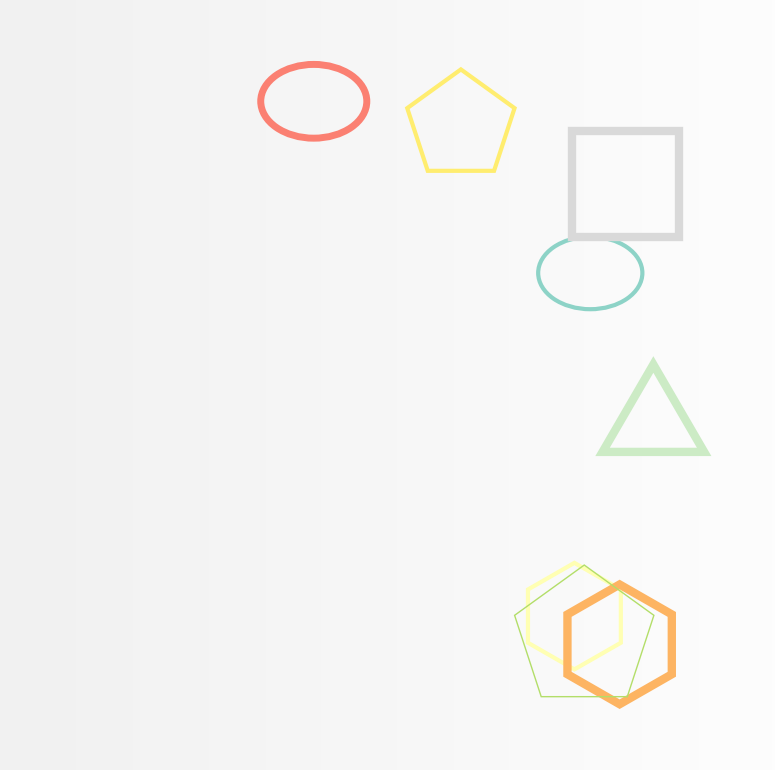[{"shape": "oval", "thickness": 1.5, "radius": 0.34, "center": [0.762, 0.645]}, {"shape": "hexagon", "thickness": 1.5, "radius": 0.35, "center": [0.741, 0.2]}, {"shape": "oval", "thickness": 2.5, "radius": 0.34, "center": [0.405, 0.868]}, {"shape": "hexagon", "thickness": 3, "radius": 0.39, "center": [0.8, 0.163]}, {"shape": "pentagon", "thickness": 0.5, "radius": 0.47, "center": [0.754, 0.172]}, {"shape": "square", "thickness": 3, "radius": 0.35, "center": [0.807, 0.761]}, {"shape": "triangle", "thickness": 3, "radius": 0.38, "center": [0.843, 0.451]}, {"shape": "pentagon", "thickness": 1.5, "radius": 0.36, "center": [0.595, 0.837]}]